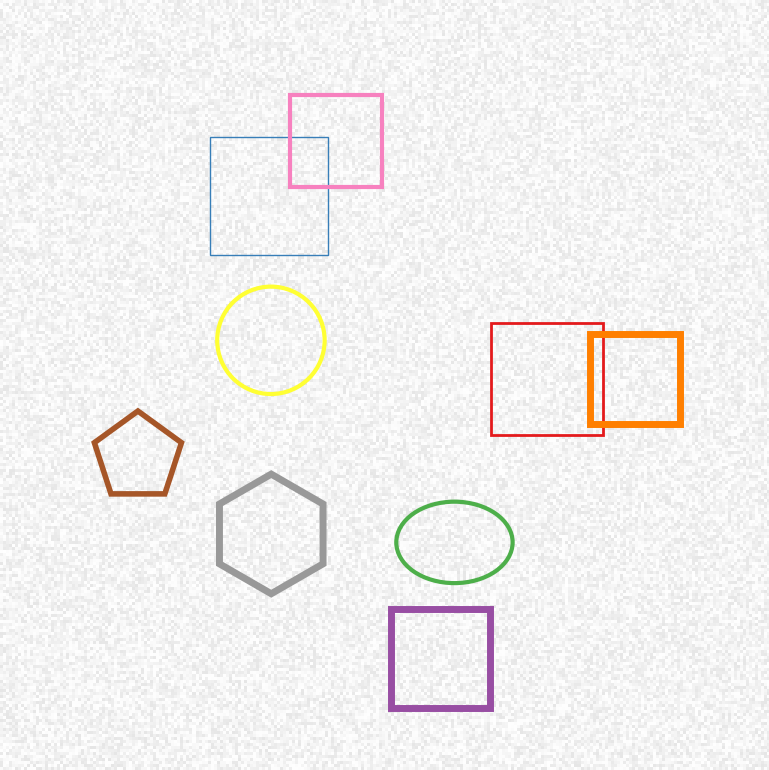[{"shape": "square", "thickness": 1, "radius": 0.36, "center": [0.711, 0.508]}, {"shape": "square", "thickness": 0.5, "radius": 0.39, "center": [0.349, 0.746]}, {"shape": "oval", "thickness": 1.5, "radius": 0.38, "center": [0.59, 0.296]}, {"shape": "square", "thickness": 2.5, "radius": 0.32, "center": [0.572, 0.145]}, {"shape": "square", "thickness": 2.5, "radius": 0.29, "center": [0.825, 0.508]}, {"shape": "circle", "thickness": 1.5, "radius": 0.35, "center": [0.352, 0.558]}, {"shape": "pentagon", "thickness": 2, "radius": 0.3, "center": [0.179, 0.407]}, {"shape": "square", "thickness": 1.5, "radius": 0.3, "center": [0.436, 0.817]}, {"shape": "hexagon", "thickness": 2.5, "radius": 0.39, "center": [0.352, 0.307]}]